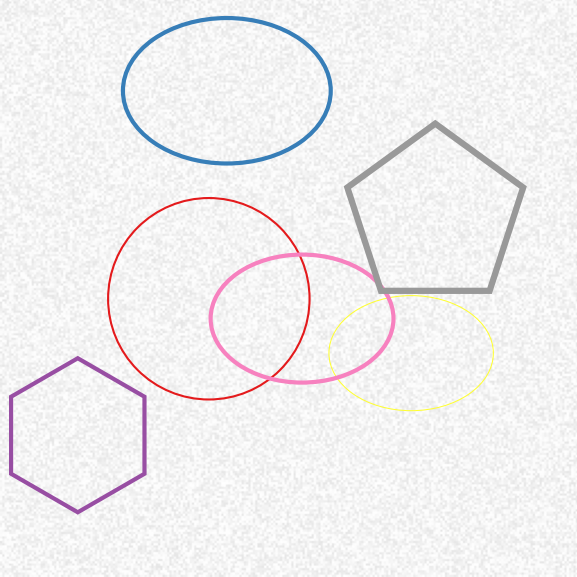[{"shape": "circle", "thickness": 1, "radius": 0.87, "center": [0.362, 0.482]}, {"shape": "oval", "thickness": 2, "radius": 0.9, "center": [0.393, 0.842]}, {"shape": "hexagon", "thickness": 2, "radius": 0.67, "center": [0.135, 0.245]}, {"shape": "oval", "thickness": 0.5, "radius": 0.71, "center": [0.712, 0.388]}, {"shape": "oval", "thickness": 2, "radius": 0.79, "center": [0.523, 0.447]}, {"shape": "pentagon", "thickness": 3, "radius": 0.8, "center": [0.754, 0.625]}]